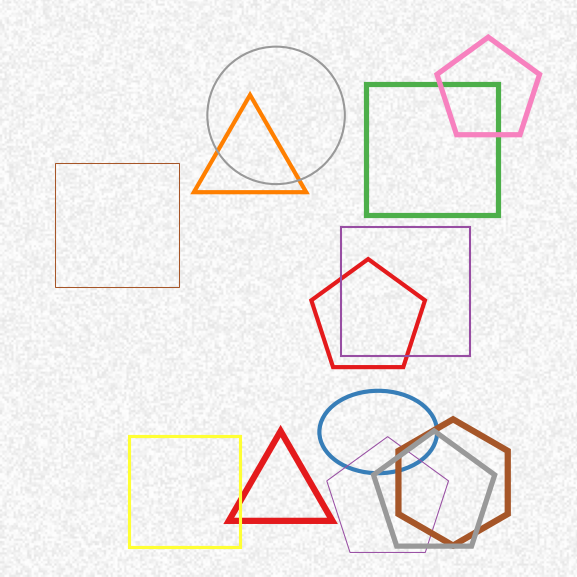[{"shape": "triangle", "thickness": 3, "radius": 0.52, "center": [0.486, 0.149]}, {"shape": "pentagon", "thickness": 2, "radius": 0.52, "center": [0.638, 0.447]}, {"shape": "oval", "thickness": 2, "radius": 0.51, "center": [0.655, 0.251]}, {"shape": "square", "thickness": 2.5, "radius": 0.57, "center": [0.748, 0.74]}, {"shape": "pentagon", "thickness": 0.5, "radius": 0.55, "center": [0.671, 0.132]}, {"shape": "square", "thickness": 1, "radius": 0.56, "center": [0.703, 0.495]}, {"shape": "triangle", "thickness": 2, "radius": 0.56, "center": [0.433, 0.722]}, {"shape": "square", "thickness": 1.5, "radius": 0.48, "center": [0.32, 0.148]}, {"shape": "square", "thickness": 0.5, "radius": 0.54, "center": [0.202, 0.609]}, {"shape": "hexagon", "thickness": 3, "radius": 0.55, "center": [0.785, 0.164]}, {"shape": "pentagon", "thickness": 2.5, "radius": 0.47, "center": [0.845, 0.841]}, {"shape": "circle", "thickness": 1, "radius": 0.6, "center": [0.478, 0.799]}, {"shape": "pentagon", "thickness": 2.5, "radius": 0.55, "center": [0.752, 0.143]}]